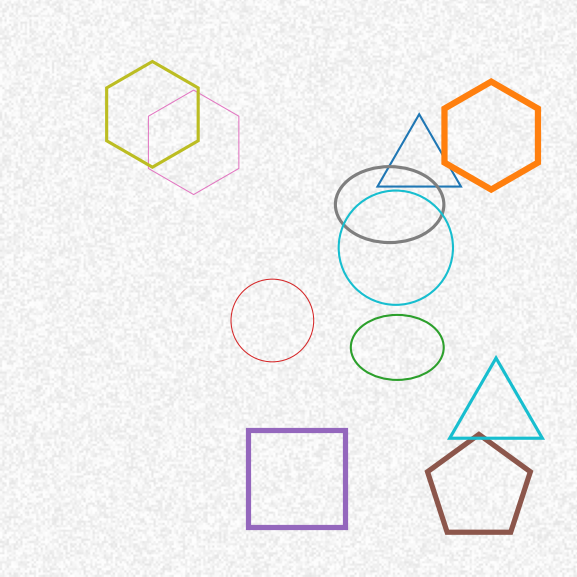[{"shape": "triangle", "thickness": 1, "radius": 0.42, "center": [0.726, 0.718]}, {"shape": "hexagon", "thickness": 3, "radius": 0.47, "center": [0.851, 0.764]}, {"shape": "oval", "thickness": 1, "radius": 0.4, "center": [0.688, 0.398]}, {"shape": "circle", "thickness": 0.5, "radius": 0.36, "center": [0.472, 0.444]}, {"shape": "square", "thickness": 2.5, "radius": 0.42, "center": [0.513, 0.17]}, {"shape": "pentagon", "thickness": 2.5, "radius": 0.47, "center": [0.829, 0.153]}, {"shape": "hexagon", "thickness": 0.5, "radius": 0.45, "center": [0.335, 0.753]}, {"shape": "oval", "thickness": 1.5, "radius": 0.47, "center": [0.675, 0.645]}, {"shape": "hexagon", "thickness": 1.5, "radius": 0.46, "center": [0.264, 0.801]}, {"shape": "triangle", "thickness": 1.5, "radius": 0.46, "center": [0.859, 0.287]}, {"shape": "circle", "thickness": 1, "radius": 0.49, "center": [0.685, 0.57]}]